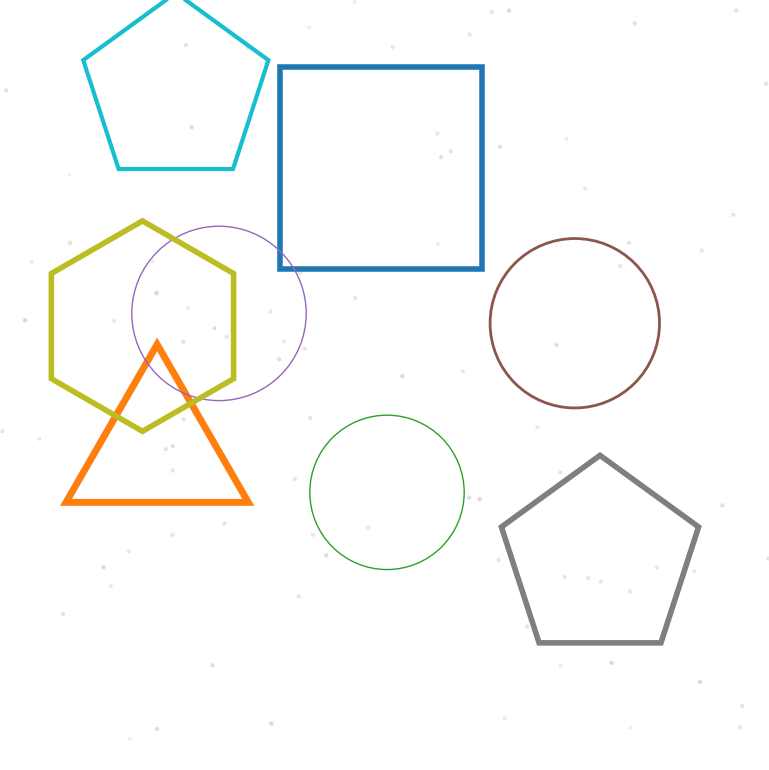[{"shape": "square", "thickness": 2, "radius": 0.66, "center": [0.495, 0.782]}, {"shape": "triangle", "thickness": 2.5, "radius": 0.68, "center": [0.204, 0.416]}, {"shape": "circle", "thickness": 0.5, "radius": 0.5, "center": [0.503, 0.361]}, {"shape": "circle", "thickness": 0.5, "radius": 0.57, "center": [0.284, 0.593]}, {"shape": "circle", "thickness": 1, "radius": 0.55, "center": [0.746, 0.58]}, {"shape": "pentagon", "thickness": 2, "radius": 0.67, "center": [0.779, 0.274]}, {"shape": "hexagon", "thickness": 2, "radius": 0.68, "center": [0.185, 0.576]}, {"shape": "pentagon", "thickness": 1.5, "radius": 0.63, "center": [0.228, 0.883]}]